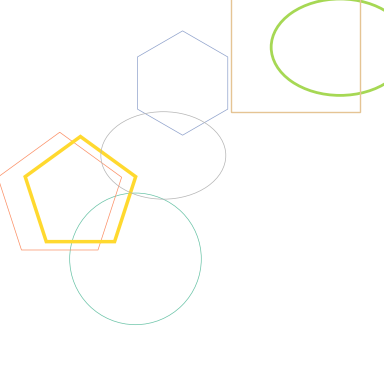[{"shape": "circle", "thickness": 0.5, "radius": 0.85, "center": [0.352, 0.328]}, {"shape": "pentagon", "thickness": 0.5, "radius": 0.85, "center": [0.155, 0.487]}, {"shape": "hexagon", "thickness": 0.5, "radius": 0.68, "center": [0.474, 0.784]}, {"shape": "oval", "thickness": 2, "radius": 0.89, "center": [0.883, 0.877]}, {"shape": "pentagon", "thickness": 2.5, "radius": 0.75, "center": [0.209, 0.494]}, {"shape": "square", "thickness": 1, "radius": 0.84, "center": [0.767, 0.878]}, {"shape": "oval", "thickness": 0.5, "radius": 0.81, "center": [0.424, 0.596]}]